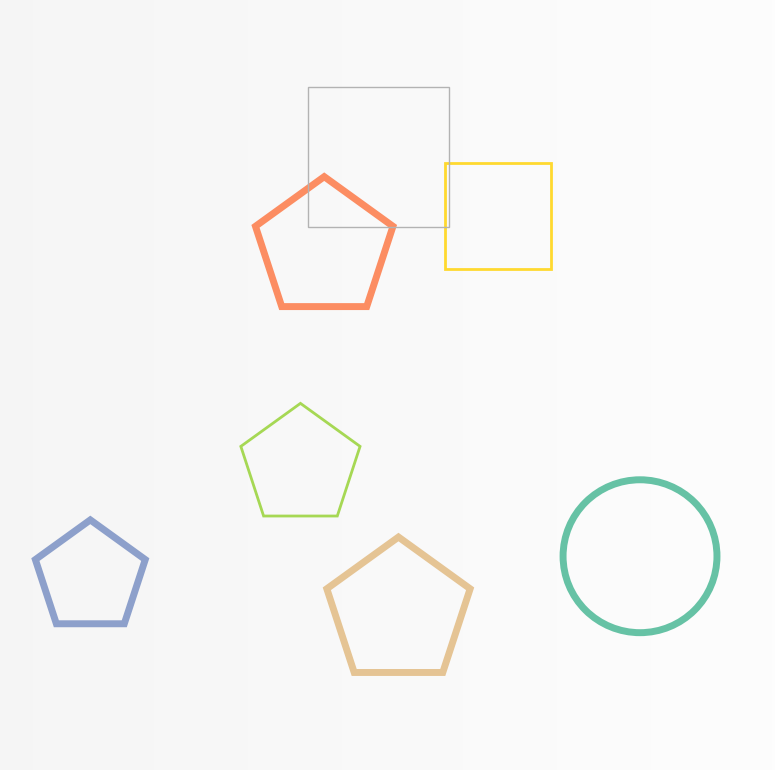[{"shape": "circle", "thickness": 2.5, "radius": 0.5, "center": [0.826, 0.278]}, {"shape": "pentagon", "thickness": 2.5, "radius": 0.47, "center": [0.418, 0.677]}, {"shape": "pentagon", "thickness": 2.5, "radius": 0.37, "center": [0.117, 0.25]}, {"shape": "pentagon", "thickness": 1, "radius": 0.4, "center": [0.388, 0.395]}, {"shape": "square", "thickness": 1, "radius": 0.34, "center": [0.642, 0.72]}, {"shape": "pentagon", "thickness": 2.5, "radius": 0.49, "center": [0.514, 0.205]}, {"shape": "square", "thickness": 0.5, "radius": 0.46, "center": [0.489, 0.796]}]